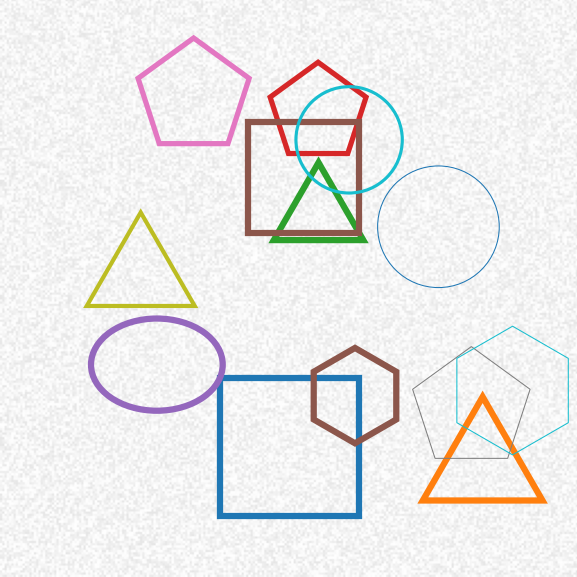[{"shape": "square", "thickness": 3, "radius": 0.6, "center": [0.501, 0.225]}, {"shape": "circle", "thickness": 0.5, "radius": 0.53, "center": [0.759, 0.606]}, {"shape": "triangle", "thickness": 3, "radius": 0.6, "center": [0.836, 0.192]}, {"shape": "triangle", "thickness": 3, "radius": 0.45, "center": [0.552, 0.628]}, {"shape": "pentagon", "thickness": 2.5, "radius": 0.44, "center": [0.551, 0.804]}, {"shape": "oval", "thickness": 3, "radius": 0.57, "center": [0.272, 0.368]}, {"shape": "hexagon", "thickness": 3, "radius": 0.41, "center": [0.615, 0.314]}, {"shape": "square", "thickness": 3, "radius": 0.48, "center": [0.525, 0.691]}, {"shape": "pentagon", "thickness": 2.5, "radius": 0.51, "center": [0.335, 0.832]}, {"shape": "pentagon", "thickness": 0.5, "radius": 0.53, "center": [0.816, 0.292]}, {"shape": "triangle", "thickness": 2, "radius": 0.54, "center": [0.244, 0.523]}, {"shape": "circle", "thickness": 1.5, "radius": 0.46, "center": [0.605, 0.757]}, {"shape": "hexagon", "thickness": 0.5, "radius": 0.56, "center": [0.888, 0.323]}]